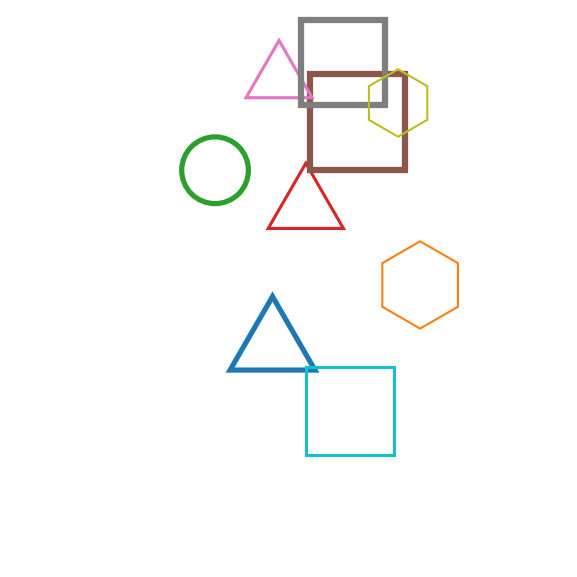[{"shape": "triangle", "thickness": 2.5, "radius": 0.42, "center": [0.472, 0.401]}, {"shape": "hexagon", "thickness": 1, "radius": 0.38, "center": [0.728, 0.506]}, {"shape": "circle", "thickness": 2.5, "radius": 0.29, "center": [0.372, 0.704]}, {"shape": "triangle", "thickness": 1.5, "radius": 0.38, "center": [0.53, 0.641]}, {"shape": "square", "thickness": 3, "radius": 0.41, "center": [0.619, 0.788]}, {"shape": "triangle", "thickness": 1.5, "radius": 0.33, "center": [0.483, 0.863]}, {"shape": "square", "thickness": 3, "radius": 0.36, "center": [0.594, 0.891]}, {"shape": "hexagon", "thickness": 1, "radius": 0.29, "center": [0.689, 0.821]}, {"shape": "square", "thickness": 1.5, "radius": 0.38, "center": [0.606, 0.288]}]